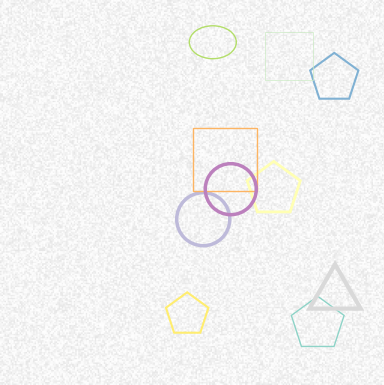[{"shape": "pentagon", "thickness": 1, "radius": 0.36, "center": [0.825, 0.158]}, {"shape": "pentagon", "thickness": 2, "radius": 0.36, "center": [0.711, 0.508]}, {"shape": "circle", "thickness": 2.5, "radius": 0.34, "center": [0.528, 0.431]}, {"shape": "pentagon", "thickness": 1.5, "radius": 0.33, "center": [0.868, 0.797]}, {"shape": "square", "thickness": 1, "radius": 0.41, "center": [0.585, 0.586]}, {"shape": "oval", "thickness": 1, "radius": 0.31, "center": [0.553, 0.89]}, {"shape": "triangle", "thickness": 3, "radius": 0.38, "center": [0.87, 0.237]}, {"shape": "circle", "thickness": 2.5, "radius": 0.33, "center": [0.599, 0.509]}, {"shape": "square", "thickness": 0.5, "radius": 0.31, "center": [0.75, 0.854]}, {"shape": "pentagon", "thickness": 1.5, "radius": 0.29, "center": [0.486, 0.183]}]